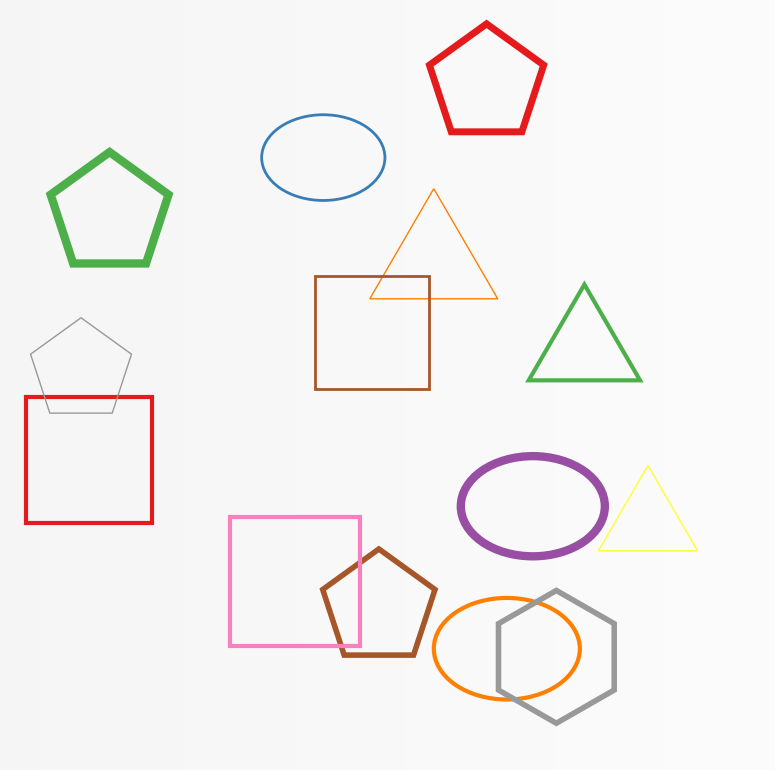[{"shape": "square", "thickness": 1.5, "radius": 0.41, "center": [0.115, 0.403]}, {"shape": "pentagon", "thickness": 2.5, "radius": 0.39, "center": [0.628, 0.892]}, {"shape": "oval", "thickness": 1, "radius": 0.4, "center": [0.417, 0.795]}, {"shape": "triangle", "thickness": 1.5, "radius": 0.41, "center": [0.754, 0.548]}, {"shape": "pentagon", "thickness": 3, "radius": 0.4, "center": [0.141, 0.723]}, {"shape": "oval", "thickness": 3, "radius": 0.46, "center": [0.688, 0.343]}, {"shape": "triangle", "thickness": 0.5, "radius": 0.48, "center": [0.56, 0.66]}, {"shape": "oval", "thickness": 1.5, "radius": 0.47, "center": [0.654, 0.158]}, {"shape": "triangle", "thickness": 0.5, "radius": 0.37, "center": [0.836, 0.322]}, {"shape": "pentagon", "thickness": 2, "radius": 0.38, "center": [0.489, 0.211]}, {"shape": "square", "thickness": 1, "radius": 0.37, "center": [0.48, 0.568]}, {"shape": "square", "thickness": 1.5, "radius": 0.42, "center": [0.38, 0.245]}, {"shape": "hexagon", "thickness": 2, "radius": 0.43, "center": [0.718, 0.147]}, {"shape": "pentagon", "thickness": 0.5, "radius": 0.34, "center": [0.105, 0.519]}]